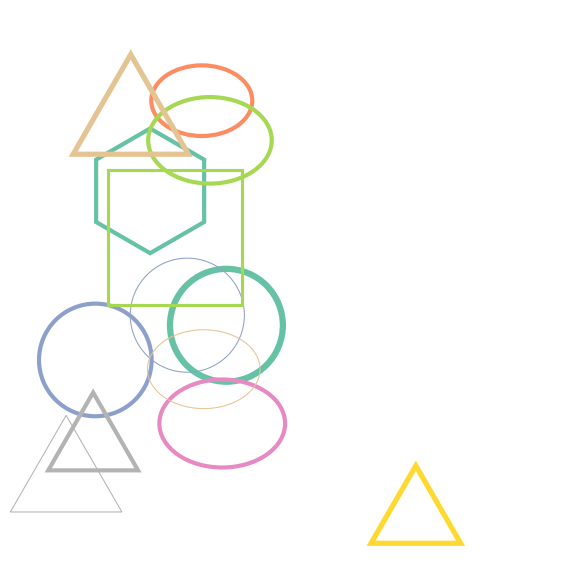[{"shape": "circle", "thickness": 3, "radius": 0.49, "center": [0.392, 0.436]}, {"shape": "hexagon", "thickness": 2, "radius": 0.54, "center": [0.26, 0.669]}, {"shape": "oval", "thickness": 2, "radius": 0.44, "center": [0.349, 0.825]}, {"shape": "circle", "thickness": 2, "radius": 0.49, "center": [0.165, 0.376]}, {"shape": "circle", "thickness": 0.5, "radius": 0.49, "center": [0.324, 0.453]}, {"shape": "oval", "thickness": 2, "radius": 0.54, "center": [0.385, 0.266]}, {"shape": "square", "thickness": 1.5, "radius": 0.58, "center": [0.304, 0.588]}, {"shape": "oval", "thickness": 2, "radius": 0.53, "center": [0.364, 0.756]}, {"shape": "triangle", "thickness": 2.5, "radius": 0.45, "center": [0.72, 0.103]}, {"shape": "oval", "thickness": 0.5, "radius": 0.49, "center": [0.353, 0.36]}, {"shape": "triangle", "thickness": 2.5, "radius": 0.58, "center": [0.226, 0.79]}, {"shape": "triangle", "thickness": 2, "radius": 0.45, "center": [0.161, 0.23]}, {"shape": "triangle", "thickness": 0.5, "radius": 0.56, "center": [0.115, 0.168]}]